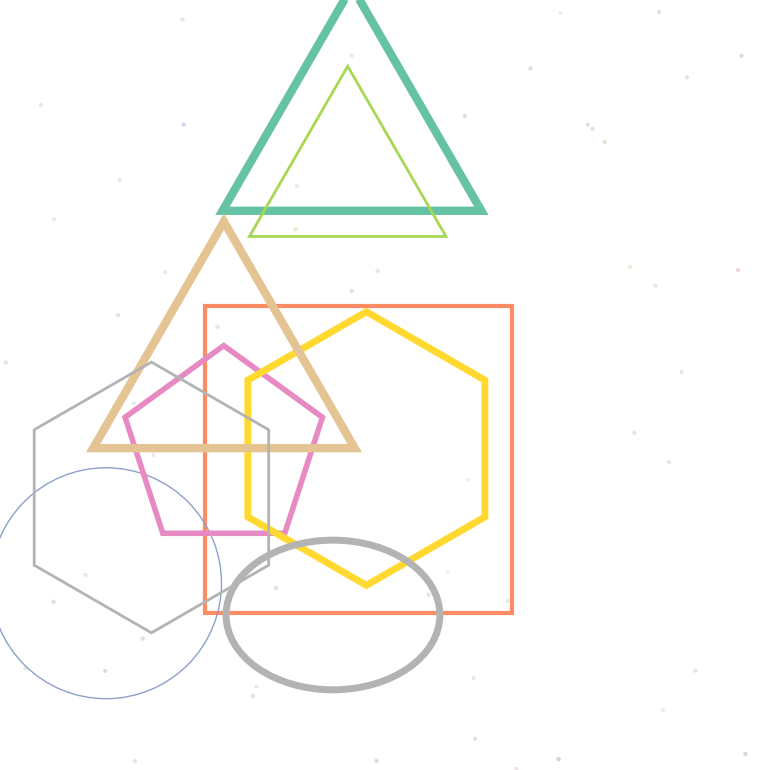[{"shape": "triangle", "thickness": 3, "radius": 0.97, "center": [0.457, 0.823]}, {"shape": "square", "thickness": 1.5, "radius": 0.99, "center": [0.466, 0.403]}, {"shape": "circle", "thickness": 0.5, "radius": 0.75, "center": [0.138, 0.243]}, {"shape": "pentagon", "thickness": 2, "radius": 0.67, "center": [0.291, 0.416]}, {"shape": "triangle", "thickness": 1, "radius": 0.74, "center": [0.452, 0.767]}, {"shape": "hexagon", "thickness": 2.5, "radius": 0.89, "center": [0.476, 0.417]}, {"shape": "triangle", "thickness": 3, "radius": 0.98, "center": [0.291, 0.516]}, {"shape": "oval", "thickness": 2.5, "radius": 0.69, "center": [0.432, 0.201]}, {"shape": "hexagon", "thickness": 1, "radius": 0.88, "center": [0.197, 0.354]}]